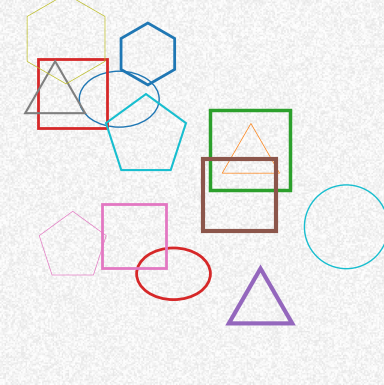[{"shape": "hexagon", "thickness": 2, "radius": 0.4, "center": [0.384, 0.86]}, {"shape": "oval", "thickness": 1, "radius": 0.52, "center": [0.31, 0.742]}, {"shape": "triangle", "thickness": 0.5, "radius": 0.43, "center": [0.652, 0.593]}, {"shape": "square", "thickness": 2.5, "radius": 0.52, "center": [0.65, 0.61]}, {"shape": "square", "thickness": 2, "radius": 0.45, "center": [0.188, 0.756]}, {"shape": "oval", "thickness": 2, "radius": 0.48, "center": [0.451, 0.289]}, {"shape": "triangle", "thickness": 3, "radius": 0.47, "center": [0.677, 0.208]}, {"shape": "square", "thickness": 3, "radius": 0.47, "center": [0.622, 0.493]}, {"shape": "pentagon", "thickness": 0.5, "radius": 0.46, "center": [0.189, 0.36]}, {"shape": "square", "thickness": 2, "radius": 0.41, "center": [0.348, 0.386]}, {"shape": "triangle", "thickness": 1.5, "radius": 0.45, "center": [0.143, 0.751]}, {"shape": "hexagon", "thickness": 0.5, "radius": 0.58, "center": [0.172, 0.899]}, {"shape": "circle", "thickness": 1, "radius": 0.54, "center": [0.899, 0.411]}, {"shape": "pentagon", "thickness": 1.5, "radius": 0.55, "center": [0.379, 0.647]}]